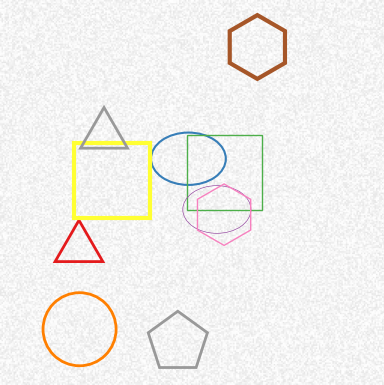[{"shape": "triangle", "thickness": 2, "radius": 0.36, "center": [0.205, 0.356]}, {"shape": "oval", "thickness": 1.5, "radius": 0.49, "center": [0.489, 0.588]}, {"shape": "square", "thickness": 1, "radius": 0.48, "center": [0.583, 0.553]}, {"shape": "oval", "thickness": 0.5, "radius": 0.44, "center": [0.563, 0.456]}, {"shape": "circle", "thickness": 2, "radius": 0.47, "center": [0.207, 0.145]}, {"shape": "square", "thickness": 3, "radius": 0.49, "center": [0.291, 0.532]}, {"shape": "hexagon", "thickness": 3, "radius": 0.41, "center": [0.668, 0.878]}, {"shape": "hexagon", "thickness": 1, "radius": 0.4, "center": [0.582, 0.442]}, {"shape": "pentagon", "thickness": 2, "radius": 0.4, "center": [0.462, 0.111]}, {"shape": "triangle", "thickness": 2, "radius": 0.35, "center": [0.27, 0.65]}]